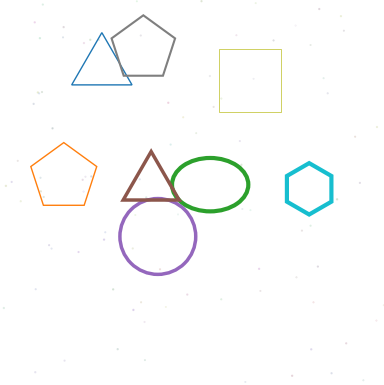[{"shape": "triangle", "thickness": 1, "radius": 0.45, "center": [0.265, 0.825]}, {"shape": "pentagon", "thickness": 1, "radius": 0.45, "center": [0.166, 0.54]}, {"shape": "oval", "thickness": 3, "radius": 0.5, "center": [0.546, 0.52]}, {"shape": "circle", "thickness": 2.5, "radius": 0.49, "center": [0.41, 0.386]}, {"shape": "triangle", "thickness": 2.5, "radius": 0.42, "center": [0.393, 0.522]}, {"shape": "pentagon", "thickness": 1.5, "radius": 0.43, "center": [0.372, 0.873]}, {"shape": "square", "thickness": 0.5, "radius": 0.41, "center": [0.649, 0.791]}, {"shape": "hexagon", "thickness": 3, "radius": 0.33, "center": [0.803, 0.51]}]